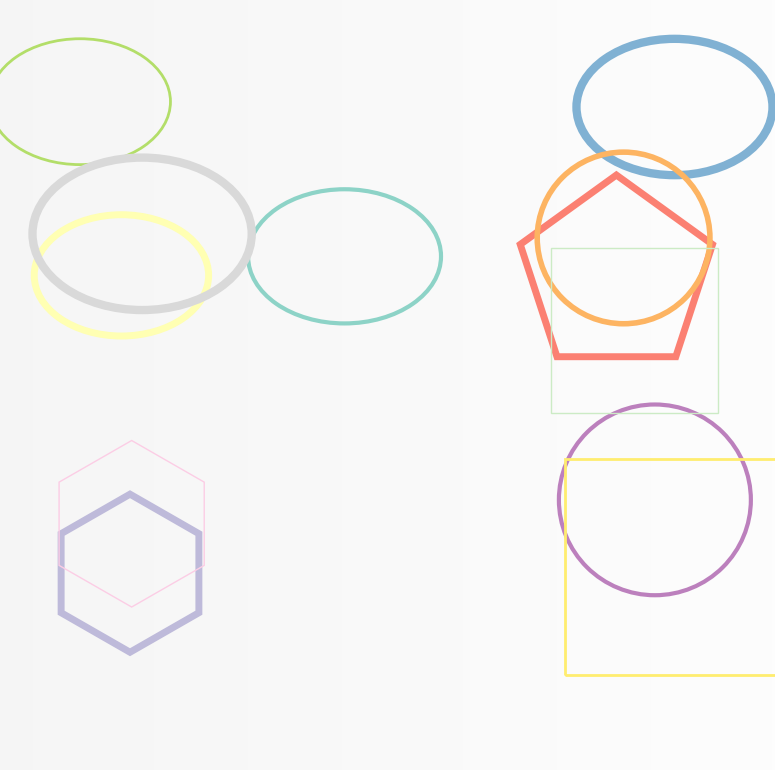[{"shape": "oval", "thickness": 1.5, "radius": 0.62, "center": [0.445, 0.667]}, {"shape": "oval", "thickness": 2.5, "radius": 0.56, "center": [0.157, 0.642]}, {"shape": "hexagon", "thickness": 2.5, "radius": 0.51, "center": [0.168, 0.256]}, {"shape": "pentagon", "thickness": 2.5, "radius": 0.65, "center": [0.795, 0.642]}, {"shape": "oval", "thickness": 3, "radius": 0.63, "center": [0.87, 0.861]}, {"shape": "circle", "thickness": 2, "radius": 0.56, "center": [0.805, 0.691]}, {"shape": "oval", "thickness": 1, "radius": 0.58, "center": [0.103, 0.868]}, {"shape": "hexagon", "thickness": 0.5, "radius": 0.54, "center": [0.17, 0.32]}, {"shape": "oval", "thickness": 3, "radius": 0.71, "center": [0.183, 0.696]}, {"shape": "circle", "thickness": 1.5, "radius": 0.62, "center": [0.845, 0.351]}, {"shape": "square", "thickness": 0.5, "radius": 0.54, "center": [0.818, 0.571]}, {"shape": "square", "thickness": 1, "radius": 0.7, "center": [0.869, 0.264]}]